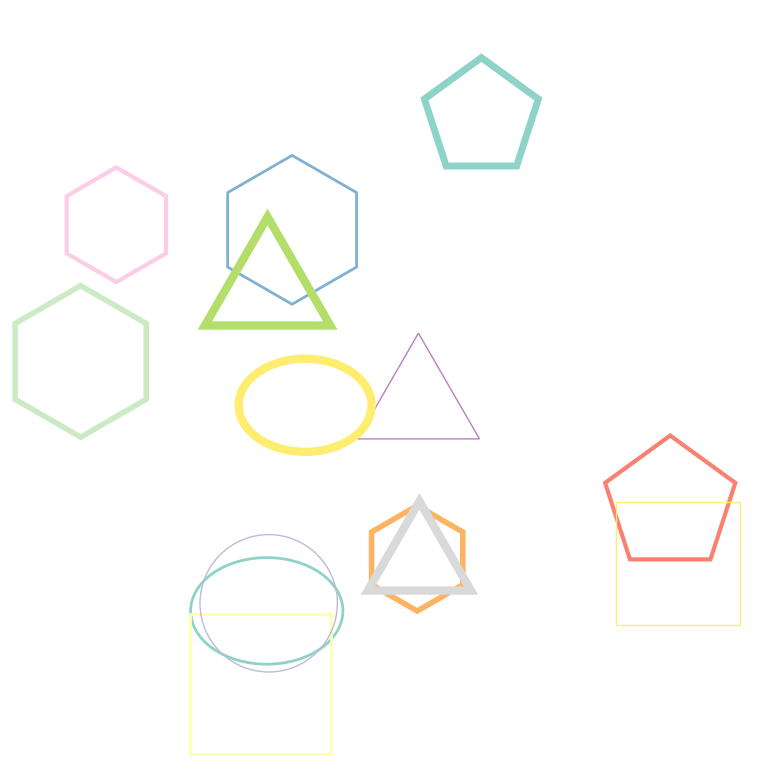[{"shape": "pentagon", "thickness": 2.5, "radius": 0.39, "center": [0.625, 0.847]}, {"shape": "oval", "thickness": 1, "radius": 0.49, "center": [0.346, 0.207]}, {"shape": "square", "thickness": 1, "radius": 0.46, "center": [0.338, 0.112]}, {"shape": "circle", "thickness": 0.5, "radius": 0.45, "center": [0.349, 0.216]}, {"shape": "pentagon", "thickness": 1.5, "radius": 0.44, "center": [0.87, 0.345]}, {"shape": "hexagon", "thickness": 1, "radius": 0.48, "center": [0.379, 0.702]}, {"shape": "hexagon", "thickness": 2, "radius": 0.34, "center": [0.542, 0.275]}, {"shape": "triangle", "thickness": 3, "radius": 0.47, "center": [0.348, 0.624]}, {"shape": "hexagon", "thickness": 1.5, "radius": 0.37, "center": [0.151, 0.708]}, {"shape": "triangle", "thickness": 3, "radius": 0.39, "center": [0.545, 0.272]}, {"shape": "triangle", "thickness": 0.5, "radius": 0.46, "center": [0.543, 0.476]}, {"shape": "hexagon", "thickness": 2, "radius": 0.49, "center": [0.105, 0.531]}, {"shape": "square", "thickness": 0.5, "radius": 0.4, "center": [0.881, 0.268]}, {"shape": "oval", "thickness": 3, "radius": 0.43, "center": [0.396, 0.474]}]